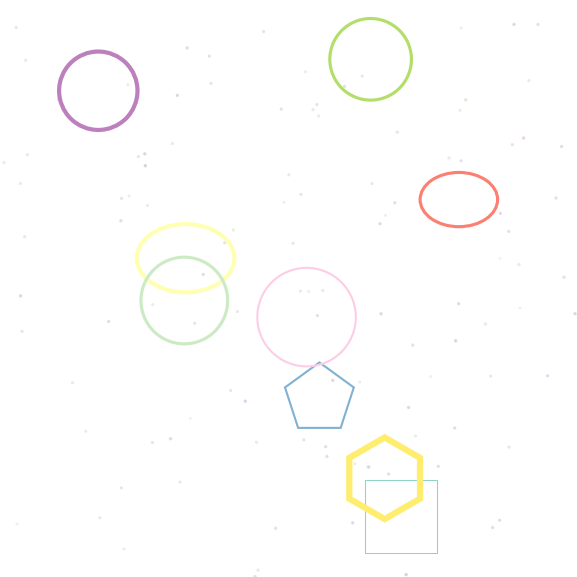[{"shape": "square", "thickness": 0.5, "radius": 0.32, "center": [0.694, 0.105]}, {"shape": "oval", "thickness": 2, "radius": 0.42, "center": [0.321, 0.552]}, {"shape": "oval", "thickness": 1.5, "radius": 0.34, "center": [0.795, 0.654]}, {"shape": "pentagon", "thickness": 1, "radius": 0.31, "center": [0.553, 0.309]}, {"shape": "circle", "thickness": 1.5, "radius": 0.35, "center": [0.642, 0.896]}, {"shape": "circle", "thickness": 1, "radius": 0.43, "center": [0.531, 0.45]}, {"shape": "circle", "thickness": 2, "radius": 0.34, "center": [0.17, 0.842]}, {"shape": "circle", "thickness": 1.5, "radius": 0.38, "center": [0.319, 0.479]}, {"shape": "hexagon", "thickness": 3, "radius": 0.35, "center": [0.666, 0.171]}]